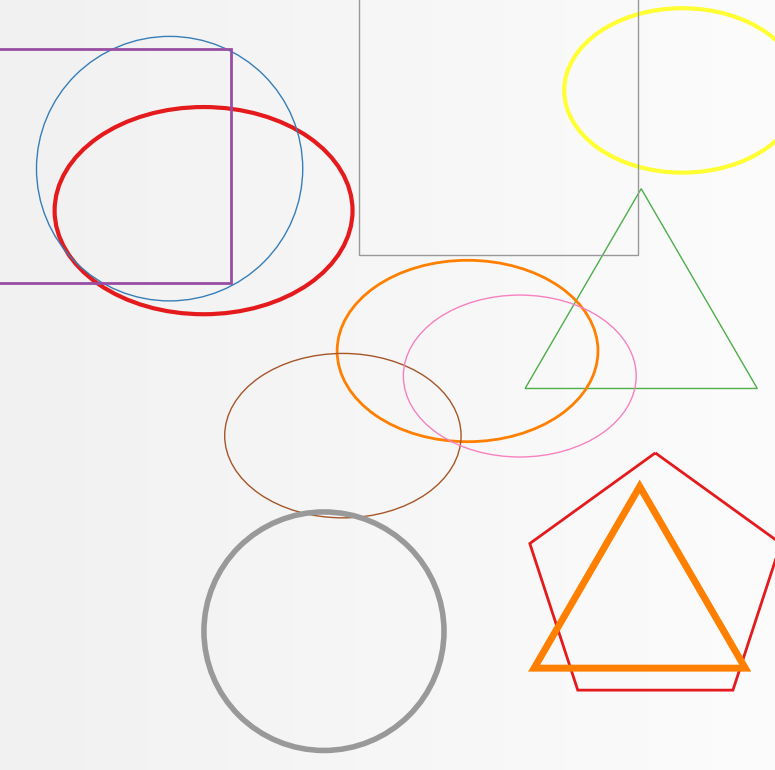[{"shape": "oval", "thickness": 1.5, "radius": 0.96, "center": [0.263, 0.726]}, {"shape": "pentagon", "thickness": 1, "radius": 0.85, "center": [0.846, 0.241]}, {"shape": "circle", "thickness": 0.5, "radius": 0.86, "center": [0.219, 0.781]}, {"shape": "triangle", "thickness": 0.5, "radius": 0.86, "center": [0.827, 0.582]}, {"shape": "square", "thickness": 1, "radius": 0.76, "center": [0.147, 0.785]}, {"shape": "triangle", "thickness": 2.5, "radius": 0.79, "center": [0.825, 0.211]}, {"shape": "oval", "thickness": 1, "radius": 0.84, "center": [0.603, 0.544]}, {"shape": "oval", "thickness": 1.5, "radius": 0.76, "center": [0.881, 0.883]}, {"shape": "oval", "thickness": 0.5, "radius": 0.76, "center": [0.442, 0.434]}, {"shape": "oval", "thickness": 0.5, "radius": 0.75, "center": [0.671, 0.512]}, {"shape": "circle", "thickness": 2, "radius": 0.77, "center": [0.418, 0.18]}, {"shape": "square", "thickness": 0.5, "radius": 0.9, "center": [0.644, 0.849]}]